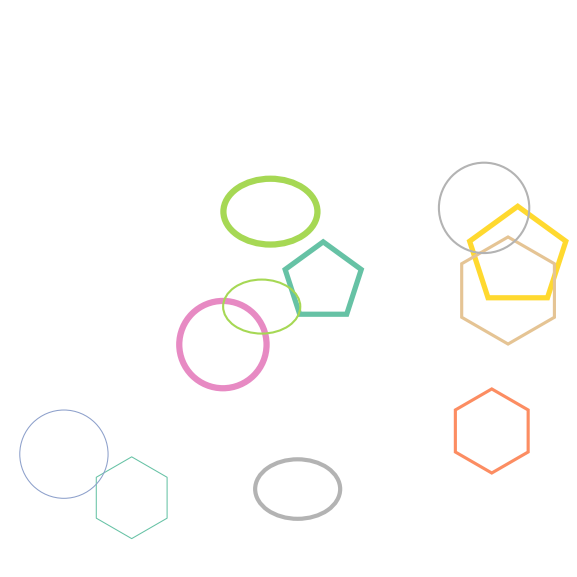[{"shape": "hexagon", "thickness": 0.5, "radius": 0.35, "center": [0.228, 0.137]}, {"shape": "pentagon", "thickness": 2.5, "radius": 0.35, "center": [0.56, 0.511]}, {"shape": "hexagon", "thickness": 1.5, "radius": 0.36, "center": [0.852, 0.253]}, {"shape": "circle", "thickness": 0.5, "radius": 0.38, "center": [0.111, 0.213]}, {"shape": "circle", "thickness": 3, "radius": 0.38, "center": [0.386, 0.402]}, {"shape": "oval", "thickness": 1, "radius": 0.33, "center": [0.453, 0.468]}, {"shape": "oval", "thickness": 3, "radius": 0.41, "center": [0.468, 0.633]}, {"shape": "pentagon", "thickness": 2.5, "radius": 0.44, "center": [0.897, 0.554]}, {"shape": "hexagon", "thickness": 1.5, "radius": 0.46, "center": [0.88, 0.496]}, {"shape": "circle", "thickness": 1, "radius": 0.39, "center": [0.838, 0.639]}, {"shape": "oval", "thickness": 2, "radius": 0.37, "center": [0.515, 0.152]}]